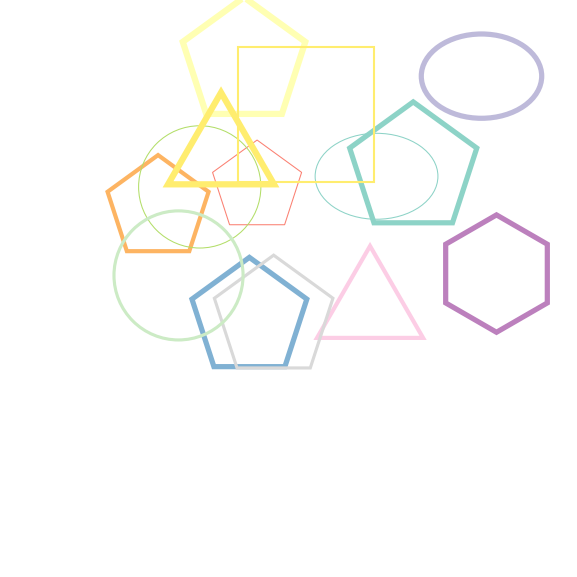[{"shape": "oval", "thickness": 0.5, "radius": 0.53, "center": [0.652, 0.694]}, {"shape": "pentagon", "thickness": 2.5, "radius": 0.58, "center": [0.716, 0.707]}, {"shape": "pentagon", "thickness": 3, "radius": 0.56, "center": [0.423, 0.892]}, {"shape": "oval", "thickness": 2.5, "radius": 0.52, "center": [0.834, 0.867]}, {"shape": "pentagon", "thickness": 0.5, "radius": 0.41, "center": [0.445, 0.676]}, {"shape": "pentagon", "thickness": 2.5, "radius": 0.52, "center": [0.432, 0.449]}, {"shape": "pentagon", "thickness": 2, "radius": 0.46, "center": [0.274, 0.639]}, {"shape": "circle", "thickness": 0.5, "radius": 0.53, "center": [0.346, 0.676]}, {"shape": "triangle", "thickness": 2, "radius": 0.53, "center": [0.641, 0.467]}, {"shape": "pentagon", "thickness": 1.5, "radius": 0.54, "center": [0.474, 0.449]}, {"shape": "hexagon", "thickness": 2.5, "radius": 0.51, "center": [0.86, 0.525]}, {"shape": "circle", "thickness": 1.5, "radius": 0.56, "center": [0.309, 0.522]}, {"shape": "triangle", "thickness": 3, "radius": 0.53, "center": [0.383, 0.733]}, {"shape": "square", "thickness": 1, "radius": 0.59, "center": [0.53, 0.8]}]